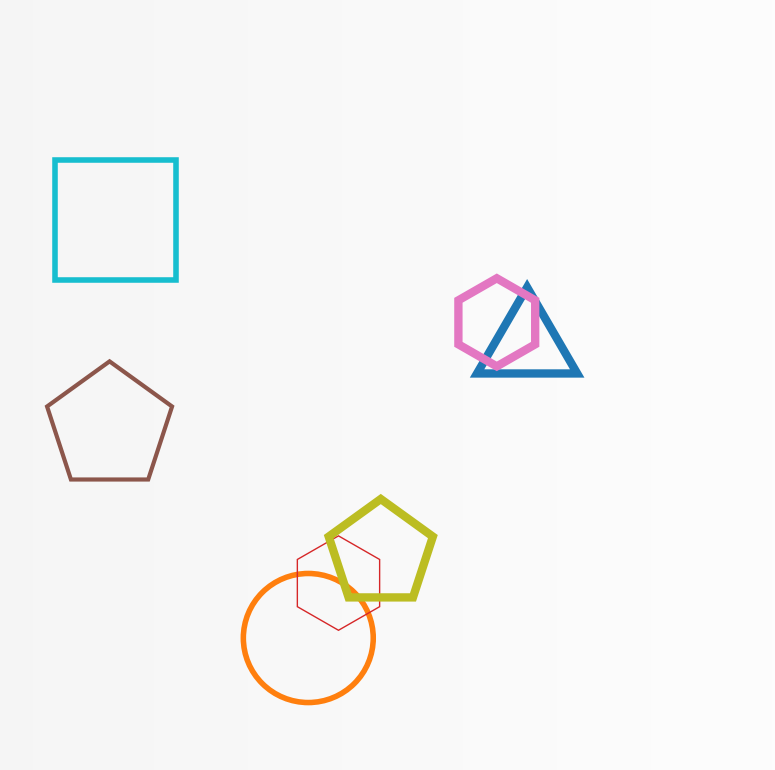[{"shape": "triangle", "thickness": 3, "radius": 0.37, "center": [0.68, 0.552]}, {"shape": "circle", "thickness": 2, "radius": 0.42, "center": [0.398, 0.171]}, {"shape": "hexagon", "thickness": 0.5, "radius": 0.31, "center": [0.437, 0.243]}, {"shape": "pentagon", "thickness": 1.5, "radius": 0.42, "center": [0.141, 0.446]}, {"shape": "hexagon", "thickness": 3, "radius": 0.29, "center": [0.641, 0.581]}, {"shape": "pentagon", "thickness": 3, "radius": 0.35, "center": [0.491, 0.281]}, {"shape": "square", "thickness": 2, "radius": 0.39, "center": [0.149, 0.714]}]